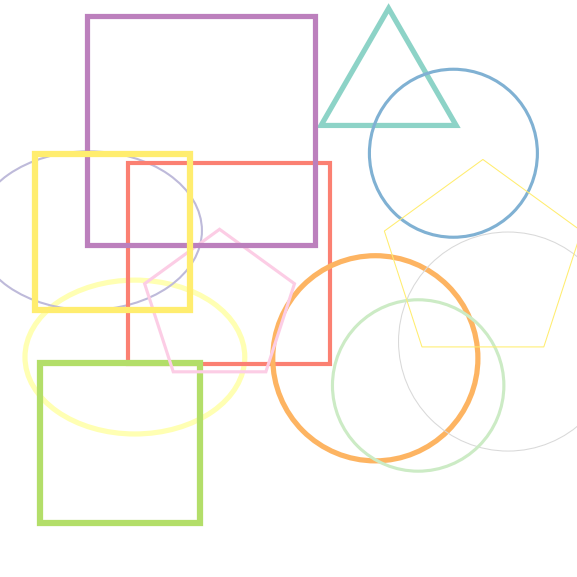[{"shape": "triangle", "thickness": 2.5, "radius": 0.68, "center": [0.673, 0.849]}, {"shape": "oval", "thickness": 2.5, "radius": 0.95, "center": [0.234, 0.381]}, {"shape": "oval", "thickness": 1, "radius": 0.98, "center": [0.153, 0.6]}, {"shape": "square", "thickness": 2, "radius": 0.87, "center": [0.397, 0.543]}, {"shape": "circle", "thickness": 1.5, "radius": 0.73, "center": [0.785, 0.734]}, {"shape": "circle", "thickness": 2.5, "radius": 0.89, "center": [0.65, 0.379]}, {"shape": "square", "thickness": 3, "radius": 0.69, "center": [0.208, 0.232]}, {"shape": "pentagon", "thickness": 1.5, "radius": 0.68, "center": [0.38, 0.466]}, {"shape": "circle", "thickness": 0.5, "radius": 0.95, "center": [0.88, 0.408]}, {"shape": "square", "thickness": 2.5, "radius": 0.99, "center": [0.348, 0.773]}, {"shape": "circle", "thickness": 1.5, "radius": 0.74, "center": [0.724, 0.332]}, {"shape": "pentagon", "thickness": 0.5, "radius": 0.9, "center": [0.836, 0.544]}, {"shape": "square", "thickness": 3, "radius": 0.67, "center": [0.195, 0.598]}]